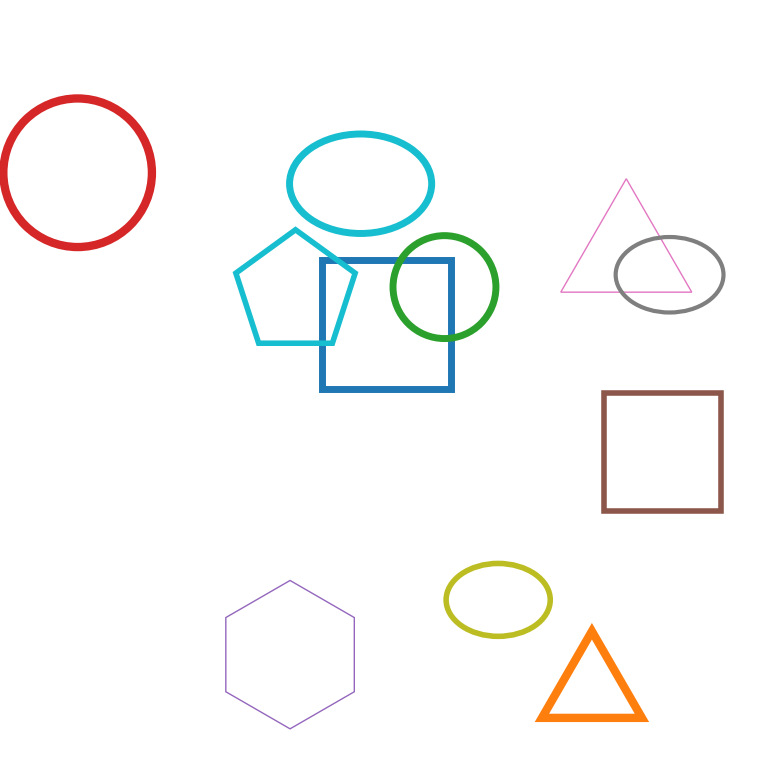[{"shape": "square", "thickness": 2.5, "radius": 0.42, "center": [0.502, 0.578]}, {"shape": "triangle", "thickness": 3, "radius": 0.38, "center": [0.769, 0.105]}, {"shape": "circle", "thickness": 2.5, "radius": 0.33, "center": [0.577, 0.627]}, {"shape": "circle", "thickness": 3, "radius": 0.48, "center": [0.101, 0.776]}, {"shape": "hexagon", "thickness": 0.5, "radius": 0.48, "center": [0.377, 0.15]}, {"shape": "square", "thickness": 2, "radius": 0.38, "center": [0.86, 0.413]}, {"shape": "triangle", "thickness": 0.5, "radius": 0.49, "center": [0.813, 0.67]}, {"shape": "oval", "thickness": 1.5, "radius": 0.35, "center": [0.87, 0.643]}, {"shape": "oval", "thickness": 2, "radius": 0.34, "center": [0.647, 0.221]}, {"shape": "pentagon", "thickness": 2, "radius": 0.41, "center": [0.384, 0.62]}, {"shape": "oval", "thickness": 2.5, "radius": 0.46, "center": [0.468, 0.761]}]